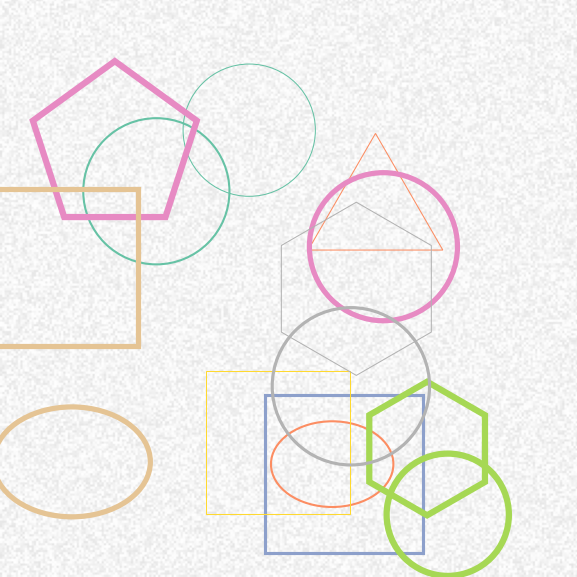[{"shape": "circle", "thickness": 0.5, "radius": 0.57, "center": [0.432, 0.774]}, {"shape": "circle", "thickness": 1, "radius": 0.63, "center": [0.271, 0.668]}, {"shape": "triangle", "thickness": 0.5, "radius": 0.67, "center": [0.65, 0.633]}, {"shape": "oval", "thickness": 1, "radius": 0.53, "center": [0.575, 0.195]}, {"shape": "square", "thickness": 1.5, "radius": 0.68, "center": [0.596, 0.178]}, {"shape": "circle", "thickness": 2.5, "radius": 0.64, "center": [0.664, 0.572]}, {"shape": "pentagon", "thickness": 3, "radius": 0.75, "center": [0.199, 0.744]}, {"shape": "hexagon", "thickness": 3, "radius": 0.58, "center": [0.74, 0.222]}, {"shape": "circle", "thickness": 3, "radius": 0.53, "center": [0.775, 0.108]}, {"shape": "square", "thickness": 0.5, "radius": 0.62, "center": [0.482, 0.233]}, {"shape": "oval", "thickness": 2.5, "radius": 0.68, "center": [0.124, 0.199]}, {"shape": "square", "thickness": 2.5, "radius": 0.68, "center": [0.102, 0.536]}, {"shape": "circle", "thickness": 1.5, "radius": 0.68, "center": [0.608, 0.33]}, {"shape": "hexagon", "thickness": 0.5, "radius": 0.75, "center": [0.617, 0.499]}]